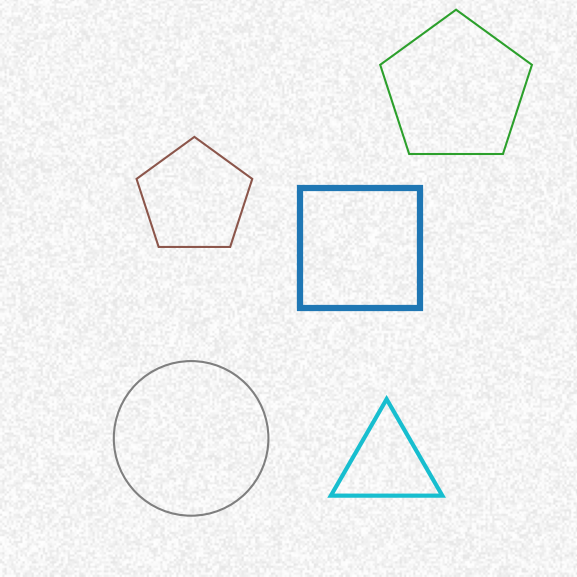[{"shape": "square", "thickness": 3, "radius": 0.52, "center": [0.624, 0.569]}, {"shape": "pentagon", "thickness": 1, "radius": 0.69, "center": [0.79, 0.844]}, {"shape": "pentagon", "thickness": 1, "radius": 0.53, "center": [0.337, 0.657]}, {"shape": "circle", "thickness": 1, "radius": 0.67, "center": [0.331, 0.24]}, {"shape": "triangle", "thickness": 2, "radius": 0.56, "center": [0.669, 0.197]}]